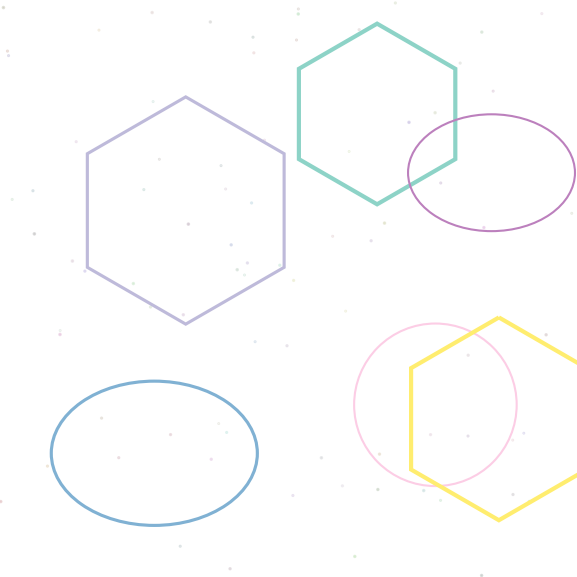[{"shape": "hexagon", "thickness": 2, "radius": 0.78, "center": [0.653, 0.802]}, {"shape": "hexagon", "thickness": 1.5, "radius": 0.98, "center": [0.322, 0.635]}, {"shape": "oval", "thickness": 1.5, "radius": 0.89, "center": [0.267, 0.214]}, {"shape": "circle", "thickness": 1, "radius": 0.7, "center": [0.754, 0.298]}, {"shape": "oval", "thickness": 1, "radius": 0.72, "center": [0.851, 0.7]}, {"shape": "hexagon", "thickness": 2, "radius": 0.88, "center": [0.864, 0.274]}]